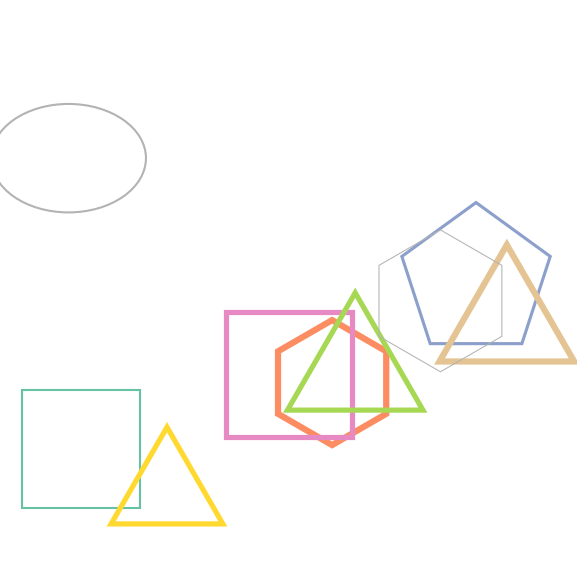[{"shape": "square", "thickness": 1, "radius": 0.51, "center": [0.141, 0.222]}, {"shape": "hexagon", "thickness": 3, "radius": 0.54, "center": [0.575, 0.337]}, {"shape": "pentagon", "thickness": 1.5, "radius": 0.68, "center": [0.824, 0.513]}, {"shape": "square", "thickness": 2.5, "radius": 0.54, "center": [0.501, 0.35]}, {"shape": "triangle", "thickness": 2.5, "radius": 0.68, "center": [0.615, 0.357]}, {"shape": "triangle", "thickness": 2.5, "radius": 0.56, "center": [0.289, 0.148]}, {"shape": "triangle", "thickness": 3, "radius": 0.67, "center": [0.878, 0.441]}, {"shape": "hexagon", "thickness": 0.5, "radius": 0.61, "center": [0.763, 0.478]}, {"shape": "oval", "thickness": 1, "radius": 0.67, "center": [0.119, 0.725]}]